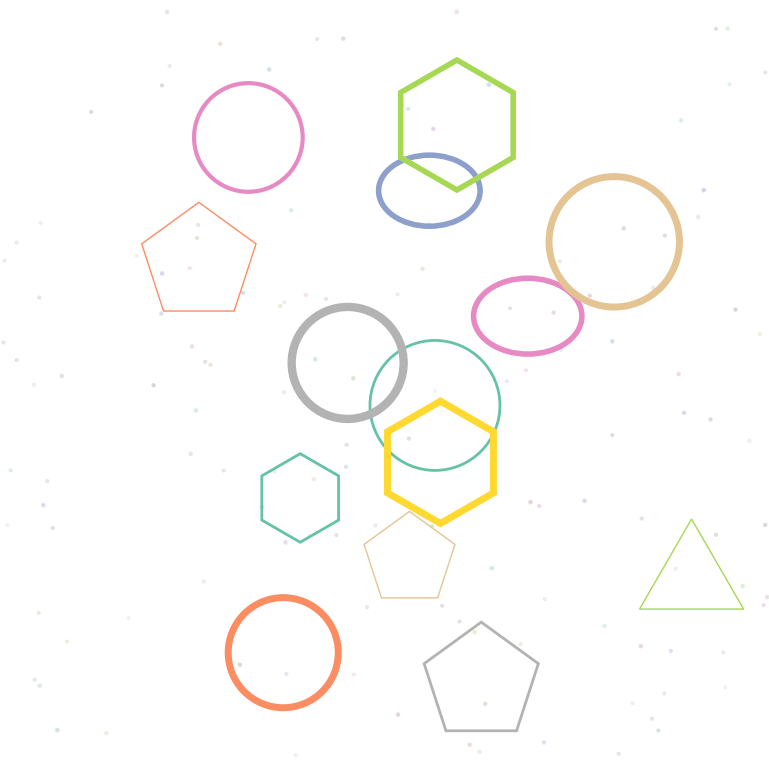[{"shape": "hexagon", "thickness": 1, "radius": 0.29, "center": [0.39, 0.353]}, {"shape": "circle", "thickness": 1, "radius": 0.42, "center": [0.565, 0.473]}, {"shape": "circle", "thickness": 2.5, "radius": 0.36, "center": [0.368, 0.152]}, {"shape": "pentagon", "thickness": 0.5, "radius": 0.39, "center": [0.258, 0.659]}, {"shape": "oval", "thickness": 2, "radius": 0.33, "center": [0.558, 0.752]}, {"shape": "oval", "thickness": 2, "radius": 0.35, "center": [0.685, 0.589]}, {"shape": "circle", "thickness": 1.5, "radius": 0.35, "center": [0.323, 0.821]}, {"shape": "hexagon", "thickness": 2, "radius": 0.42, "center": [0.593, 0.838]}, {"shape": "triangle", "thickness": 0.5, "radius": 0.39, "center": [0.898, 0.248]}, {"shape": "hexagon", "thickness": 2.5, "radius": 0.4, "center": [0.572, 0.4]}, {"shape": "pentagon", "thickness": 0.5, "radius": 0.31, "center": [0.532, 0.274]}, {"shape": "circle", "thickness": 2.5, "radius": 0.42, "center": [0.798, 0.686]}, {"shape": "pentagon", "thickness": 1, "radius": 0.39, "center": [0.625, 0.114]}, {"shape": "circle", "thickness": 3, "radius": 0.36, "center": [0.452, 0.529]}]